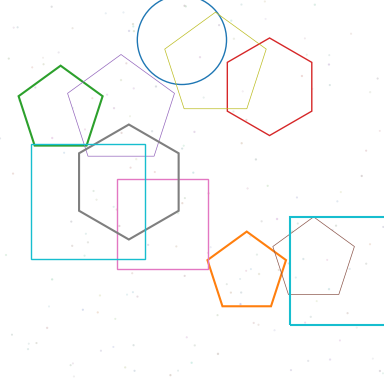[{"shape": "circle", "thickness": 1, "radius": 0.58, "center": [0.473, 0.896]}, {"shape": "pentagon", "thickness": 1.5, "radius": 0.54, "center": [0.641, 0.291]}, {"shape": "pentagon", "thickness": 1.5, "radius": 0.57, "center": [0.157, 0.715]}, {"shape": "hexagon", "thickness": 1, "radius": 0.63, "center": [0.7, 0.775]}, {"shape": "pentagon", "thickness": 0.5, "radius": 0.73, "center": [0.314, 0.712]}, {"shape": "pentagon", "thickness": 0.5, "radius": 0.56, "center": [0.815, 0.325]}, {"shape": "square", "thickness": 1, "radius": 0.59, "center": [0.422, 0.419]}, {"shape": "hexagon", "thickness": 1.5, "radius": 0.75, "center": [0.335, 0.527]}, {"shape": "pentagon", "thickness": 0.5, "radius": 0.69, "center": [0.56, 0.83]}, {"shape": "square", "thickness": 1, "radius": 0.74, "center": [0.228, 0.476]}, {"shape": "square", "thickness": 1.5, "radius": 0.7, "center": [0.894, 0.296]}]